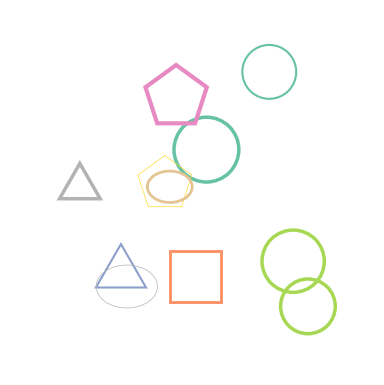[{"shape": "circle", "thickness": 2.5, "radius": 0.42, "center": [0.536, 0.611]}, {"shape": "circle", "thickness": 1.5, "radius": 0.35, "center": [0.699, 0.813]}, {"shape": "square", "thickness": 2, "radius": 0.33, "center": [0.507, 0.281]}, {"shape": "triangle", "thickness": 1.5, "radius": 0.38, "center": [0.314, 0.291]}, {"shape": "pentagon", "thickness": 3, "radius": 0.42, "center": [0.457, 0.747]}, {"shape": "circle", "thickness": 2.5, "radius": 0.36, "center": [0.8, 0.204]}, {"shape": "circle", "thickness": 2.5, "radius": 0.4, "center": [0.761, 0.322]}, {"shape": "pentagon", "thickness": 0.5, "radius": 0.37, "center": [0.428, 0.523]}, {"shape": "oval", "thickness": 2, "radius": 0.29, "center": [0.441, 0.515]}, {"shape": "oval", "thickness": 0.5, "radius": 0.4, "center": [0.329, 0.256]}, {"shape": "triangle", "thickness": 2.5, "radius": 0.31, "center": [0.207, 0.514]}]